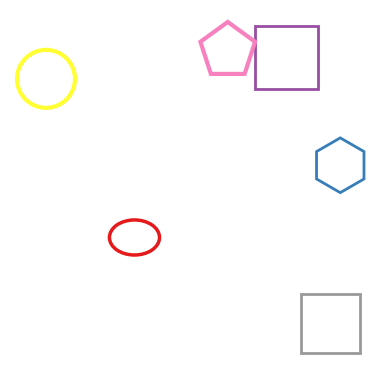[{"shape": "oval", "thickness": 2.5, "radius": 0.33, "center": [0.349, 0.383]}, {"shape": "hexagon", "thickness": 2, "radius": 0.36, "center": [0.884, 0.571]}, {"shape": "square", "thickness": 2, "radius": 0.41, "center": [0.743, 0.851]}, {"shape": "circle", "thickness": 3, "radius": 0.38, "center": [0.12, 0.795]}, {"shape": "pentagon", "thickness": 3, "radius": 0.37, "center": [0.592, 0.868]}, {"shape": "square", "thickness": 2, "radius": 0.38, "center": [0.858, 0.16]}]